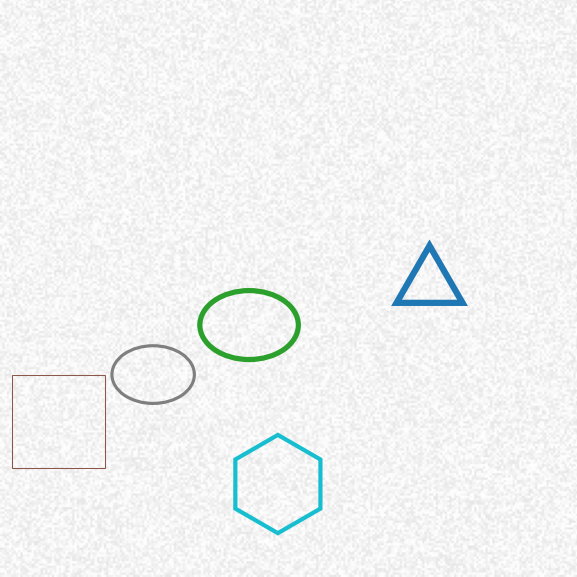[{"shape": "triangle", "thickness": 3, "radius": 0.33, "center": [0.744, 0.508]}, {"shape": "oval", "thickness": 2.5, "radius": 0.43, "center": [0.431, 0.436]}, {"shape": "square", "thickness": 0.5, "radius": 0.4, "center": [0.102, 0.269]}, {"shape": "oval", "thickness": 1.5, "radius": 0.36, "center": [0.265, 0.351]}, {"shape": "hexagon", "thickness": 2, "radius": 0.43, "center": [0.481, 0.161]}]